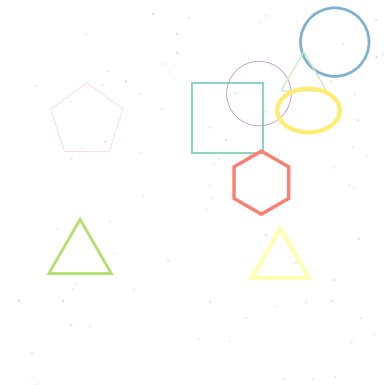[{"shape": "square", "thickness": 1.5, "radius": 0.46, "center": [0.591, 0.693]}, {"shape": "triangle", "thickness": 3, "radius": 0.43, "center": [0.728, 0.321]}, {"shape": "hexagon", "thickness": 2.5, "radius": 0.41, "center": [0.679, 0.526]}, {"shape": "circle", "thickness": 2, "radius": 0.44, "center": [0.869, 0.891]}, {"shape": "triangle", "thickness": 2, "radius": 0.47, "center": [0.208, 0.336]}, {"shape": "pentagon", "thickness": 0.5, "radius": 0.49, "center": [0.226, 0.686]}, {"shape": "circle", "thickness": 0.5, "radius": 0.42, "center": [0.673, 0.757]}, {"shape": "triangle", "thickness": 1, "radius": 0.34, "center": [0.789, 0.798]}, {"shape": "oval", "thickness": 3, "radius": 0.41, "center": [0.801, 0.713]}]